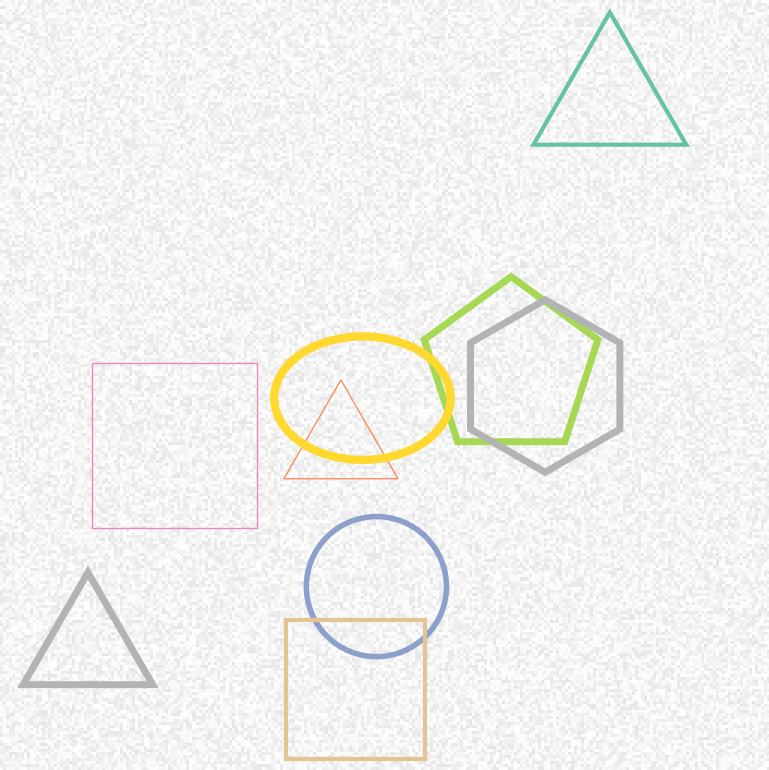[{"shape": "triangle", "thickness": 1.5, "radius": 0.57, "center": [0.792, 0.869]}, {"shape": "triangle", "thickness": 0.5, "radius": 0.43, "center": [0.443, 0.421]}, {"shape": "circle", "thickness": 2, "radius": 0.45, "center": [0.489, 0.238]}, {"shape": "square", "thickness": 0.5, "radius": 0.54, "center": [0.227, 0.422]}, {"shape": "pentagon", "thickness": 2.5, "radius": 0.59, "center": [0.664, 0.522]}, {"shape": "oval", "thickness": 3, "radius": 0.57, "center": [0.471, 0.483]}, {"shape": "square", "thickness": 1.5, "radius": 0.45, "center": [0.461, 0.105]}, {"shape": "hexagon", "thickness": 2.5, "radius": 0.56, "center": [0.708, 0.499]}, {"shape": "triangle", "thickness": 2.5, "radius": 0.49, "center": [0.114, 0.159]}]